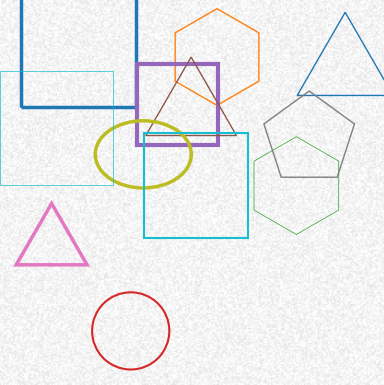[{"shape": "square", "thickness": 2.5, "radius": 0.75, "center": [0.203, 0.871]}, {"shape": "triangle", "thickness": 1, "radius": 0.72, "center": [0.897, 0.824]}, {"shape": "hexagon", "thickness": 1, "radius": 0.63, "center": [0.564, 0.852]}, {"shape": "hexagon", "thickness": 0.5, "radius": 0.64, "center": [0.77, 0.518]}, {"shape": "circle", "thickness": 1.5, "radius": 0.5, "center": [0.34, 0.14]}, {"shape": "square", "thickness": 3, "radius": 0.52, "center": [0.46, 0.73]}, {"shape": "triangle", "thickness": 1, "radius": 0.68, "center": [0.496, 0.716]}, {"shape": "triangle", "thickness": 2.5, "radius": 0.53, "center": [0.134, 0.365]}, {"shape": "pentagon", "thickness": 1, "radius": 0.62, "center": [0.803, 0.64]}, {"shape": "oval", "thickness": 2.5, "radius": 0.62, "center": [0.372, 0.599]}, {"shape": "square", "thickness": 0.5, "radius": 0.74, "center": [0.146, 0.667]}, {"shape": "square", "thickness": 1.5, "radius": 0.68, "center": [0.509, 0.518]}]